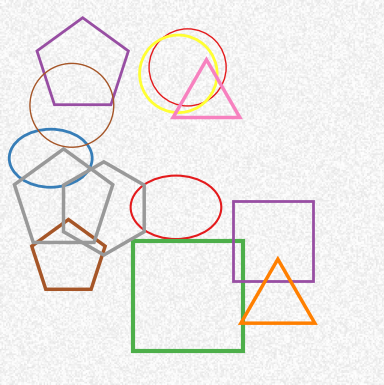[{"shape": "oval", "thickness": 1.5, "radius": 0.59, "center": [0.457, 0.462]}, {"shape": "circle", "thickness": 1, "radius": 0.5, "center": [0.487, 0.825]}, {"shape": "oval", "thickness": 2, "radius": 0.54, "center": [0.132, 0.589]}, {"shape": "square", "thickness": 3, "radius": 0.72, "center": [0.489, 0.23]}, {"shape": "square", "thickness": 2, "radius": 0.52, "center": [0.709, 0.374]}, {"shape": "pentagon", "thickness": 2, "radius": 0.62, "center": [0.215, 0.829]}, {"shape": "triangle", "thickness": 2.5, "radius": 0.55, "center": [0.722, 0.216]}, {"shape": "circle", "thickness": 2, "radius": 0.5, "center": [0.463, 0.808]}, {"shape": "pentagon", "thickness": 2.5, "radius": 0.5, "center": [0.178, 0.33]}, {"shape": "circle", "thickness": 1, "radius": 0.54, "center": [0.187, 0.726]}, {"shape": "triangle", "thickness": 2.5, "radius": 0.5, "center": [0.536, 0.745]}, {"shape": "hexagon", "thickness": 2.5, "radius": 0.61, "center": [0.27, 0.459]}, {"shape": "pentagon", "thickness": 2.5, "radius": 0.67, "center": [0.165, 0.479]}]